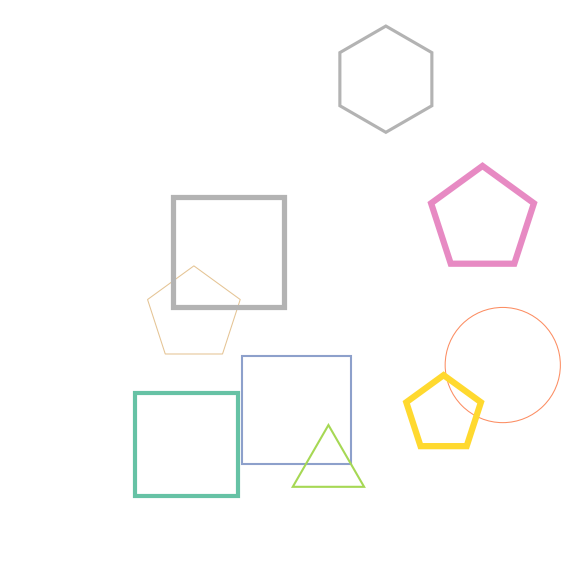[{"shape": "square", "thickness": 2, "radius": 0.44, "center": [0.323, 0.23]}, {"shape": "circle", "thickness": 0.5, "radius": 0.5, "center": [0.871, 0.367]}, {"shape": "square", "thickness": 1, "radius": 0.47, "center": [0.514, 0.289]}, {"shape": "pentagon", "thickness": 3, "radius": 0.47, "center": [0.836, 0.618]}, {"shape": "triangle", "thickness": 1, "radius": 0.36, "center": [0.569, 0.192]}, {"shape": "pentagon", "thickness": 3, "radius": 0.34, "center": [0.768, 0.282]}, {"shape": "pentagon", "thickness": 0.5, "radius": 0.42, "center": [0.336, 0.454]}, {"shape": "square", "thickness": 2.5, "radius": 0.48, "center": [0.396, 0.563]}, {"shape": "hexagon", "thickness": 1.5, "radius": 0.46, "center": [0.668, 0.862]}]